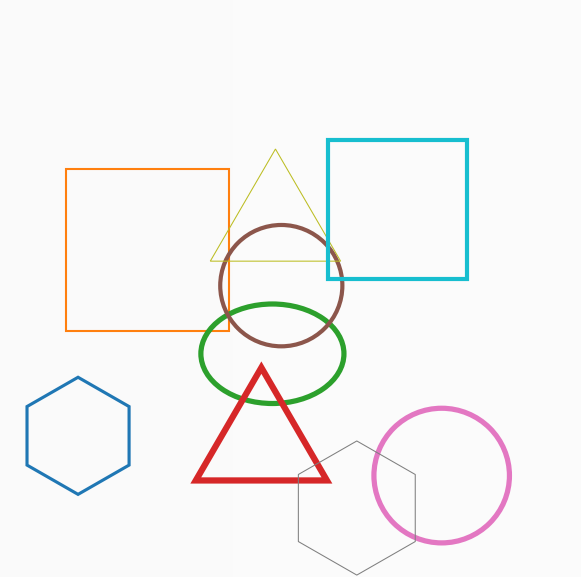[{"shape": "hexagon", "thickness": 1.5, "radius": 0.51, "center": [0.134, 0.244]}, {"shape": "square", "thickness": 1, "radius": 0.7, "center": [0.254, 0.566]}, {"shape": "oval", "thickness": 2.5, "radius": 0.62, "center": [0.469, 0.387]}, {"shape": "triangle", "thickness": 3, "radius": 0.65, "center": [0.45, 0.232]}, {"shape": "circle", "thickness": 2, "radius": 0.53, "center": [0.484, 0.505]}, {"shape": "circle", "thickness": 2.5, "radius": 0.58, "center": [0.76, 0.176]}, {"shape": "hexagon", "thickness": 0.5, "radius": 0.58, "center": [0.614, 0.119]}, {"shape": "triangle", "thickness": 0.5, "radius": 0.65, "center": [0.474, 0.612]}, {"shape": "square", "thickness": 2, "radius": 0.6, "center": [0.684, 0.637]}]